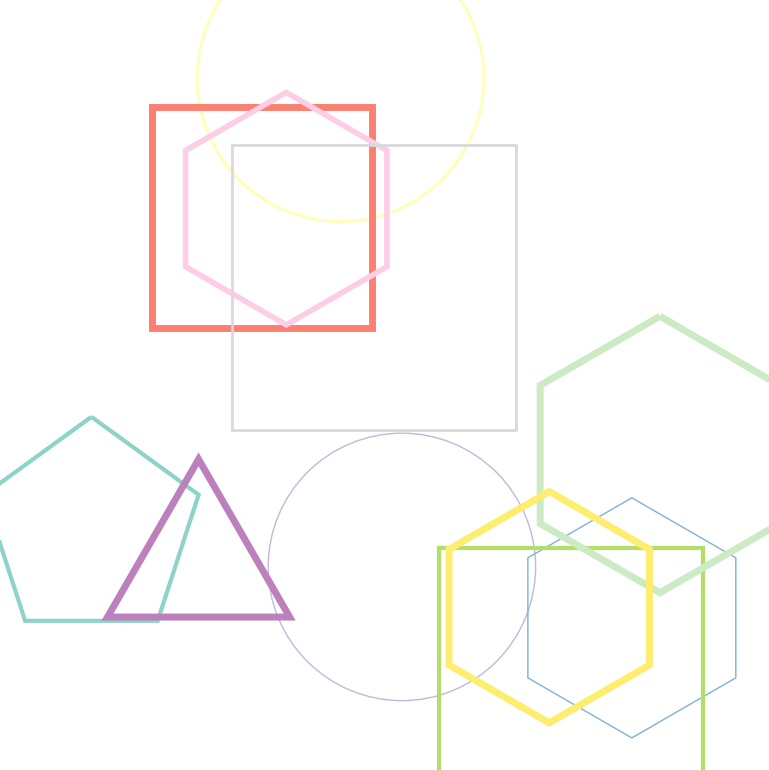[{"shape": "pentagon", "thickness": 1.5, "radius": 0.73, "center": [0.119, 0.312]}, {"shape": "circle", "thickness": 1, "radius": 0.93, "center": [0.442, 0.898]}, {"shape": "circle", "thickness": 0.5, "radius": 0.87, "center": [0.522, 0.264]}, {"shape": "square", "thickness": 2.5, "radius": 0.72, "center": [0.34, 0.718]}, {"shape": "hexagon", "thickness": 0.5, "radius": 0.78, "center": [0.821, 0.198]}, {"shape": "square", "thickness": 1.5, "radius": 0.85, "center": [0.742, 0.117]}, {"shape": "hexagon", "thickness": 2, "radius": 0.75, "center": [0.372, 0.729]}, {"shape": "square", "thickness": 1, "radius": 0.92, "center": [0.486, 0.627]}, {"shape": "triangle", "thickness": 2.5, "radius": 0.68, "center": [0.258, 0.267]}, {"shape": "hexagon", "thickness": 2.5, "radius": 0.9, "center": [0.857, 0.41]}, {"shape": "hexagon", "thickness": 2.5, "radius": 0.75, "center": [0.713, 0.211]}]